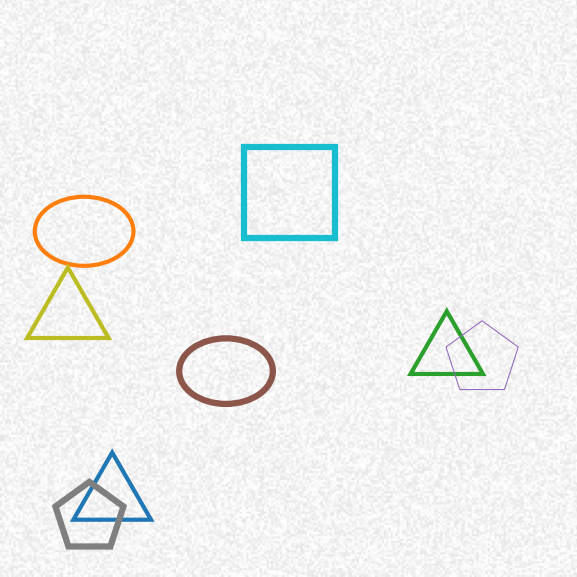[{"shape": "triangle", "thickness": 2, "radius": 0.39, "center": [0.194, 0.138]}, {"shape": "oval", "thickness": 2, "radius": 0.43, "center": [0.146, 0.599]}, {"shape": "triangle", "thickness": 2, "radius": 0.36, "center": [0.774, 0.388]}, {"shape": "pentagon", "thickness": 0.5, "radius": 0.33, "center": [0.835, 0.378]}, {"shape": "oval", "thickness": 3, "radius": 0.41, "center": [0.391, 0.356]}, {"shape": "pentagon", "thickness": 3, "radius": 0.31, "center": [0.155, 0.103]}, {"shape": "triangle", "thickness": 2, "radius": 0.41, "center": [0.118, 0.455]}, {"shape": "square", "thickness": 3, "radius": 0.4, "center": [0.501, 0.666]}]